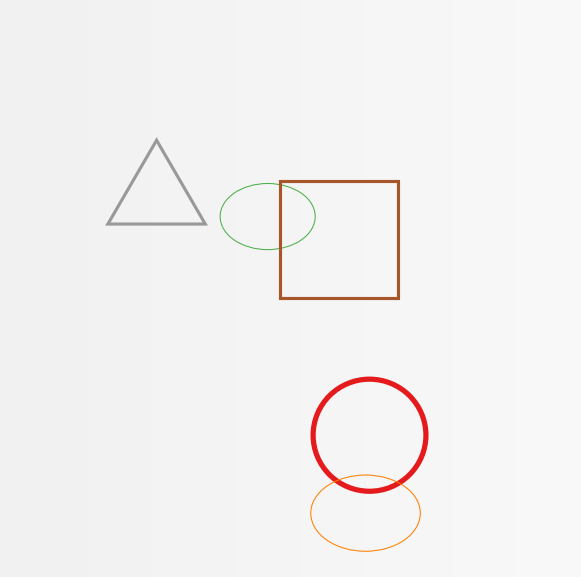[{"shape": "circle", "thickness": 2.5, "radius": 0.49, "center": [0.636, 0.246]}, {"shape": "oval", "thickness": 0.5, "radius": 0.41, "center": [0.461, 0.624]}, {"shape": "oval", "thickness": 0.5, "radius": 0.47, "center": [0.629, 0.111]}, {"shape": "square", "thickness": 1.5, "radius": 0.51, "center": [0.583, 0.584]}, {"shape": "triangle", "thickness": 1.5, "radius": 0.48, "center": [0.269, 0.66]}]